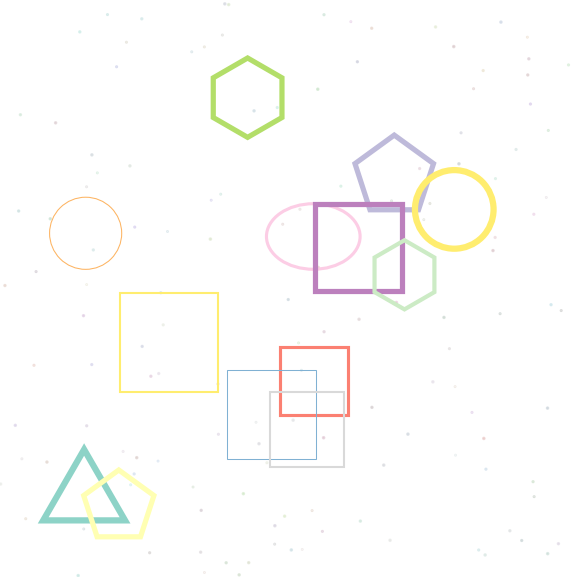[{"shape": "triangle", "thickness": 3, "radius": 0.41, "center": [0.146, 0.139]}, {"shape": "pentagon", "thickness": 2.5, "radius": 0.32, "center": [0.206, 0.121]}, {"shape": "pentagon", "thickness": 2.5, "radius": 0.36, "center": [0.683, 0.694]}, {"shape": "square", "thickness": 1.5, "radius": 0.3, "center": [0.544, 0.34]}, {"shape": "square", "thickness": 0.5, "radius": 0.39, "center": [0.47, 0.282]}, {"shape": "circle", "thickness": 0.5, "radius": 0.31, "center": [0.148, 0.595]}, {"shape": "hexagon", "thickness": 2.5, "radius": 0.34, "center": [0.429, 0.83]}, {"shape": "oval", "thickness": 1.5, "radius": 0.41, "center": [0.542, 0.59]}, {"shape": "square", "thickness": 1, "radius": 0.32, "center": [0.532, 0.255]}, {"shape": "square", "thickness": 2.5, "radius": 0.37, "center": [0.62, 0.57]}, {"shape": "hexagon", "thickness": 2, "radius": 0.3, "center": [0.7, 0.523]}, {"shape": "square", "thickness": 1, "radius": 0.43, "center": [0.293, 0.406]}, {"shape": "circle", "thickness": 3, "radius": 0.34, "center": [0.787, 0.637]}]